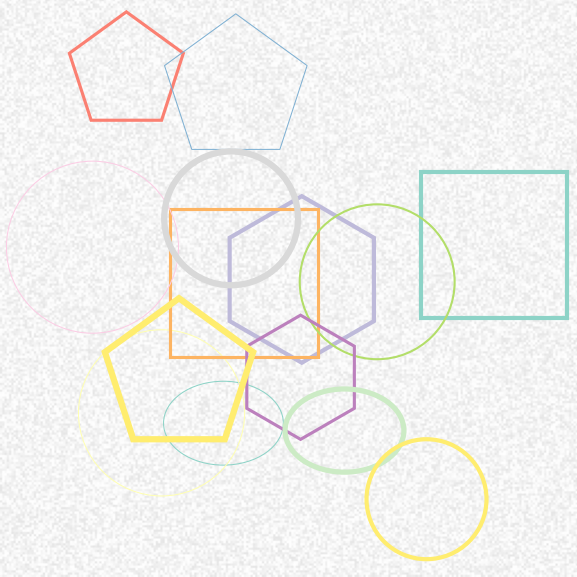[{"shape": "oval", "thickness": 0.5, "radius": 0.52, "center": [0.387, 0.266]}, {"shape": "square", "thickness": 2, "radius": 0.63, "center": [0.855, 0.574]}, {"shape": "circle", "thickness": 0.5, "radius": 0.72, "center": [0.28, 0.284]}, {"shape": "hexagon", "thickness": 2, "radius": 0.72, "center": [0.523, 0.515]}, {"shape": "pentagon", "thickness": 1.5, "radius": 0.52, "center": [0.219, 0.875]}, {"shape": "pentagon", "thickness": 0.5, "radius": 0.65, "center": [0.408, 0.845]}, {"shape": "square", "thickness": 1.5, "radius": 0.64, "center": [0.423, 0.509]}, {"shape": "circle", "thickness": 1, "radius": 0.67, "center": [0.653, 0.511]}, {"shape": "circle", "thickness": 0.5, "radius": 0.74, "center": [0.16, 0.571]}, {"shape": "circle", "thickness": 3, "radius": 0.58, "center": [0.4, 0.621]}, {"shape": "hexagon", "thickness": 1.5, "radius": 0.54, "center": [0.52, 0.346]}, {"shape": "oval", "thickness": 2.5, "radius": 0.51, "center": [0.596, 0.254]}, {"shape": "circle", "thickness": 2, "radius": 0.52, "center": [0.739, 0.135]}, {"shape": "pentagon", "thickness": 3, "radius": 0.67, "center": [0.31, 0.348]}]